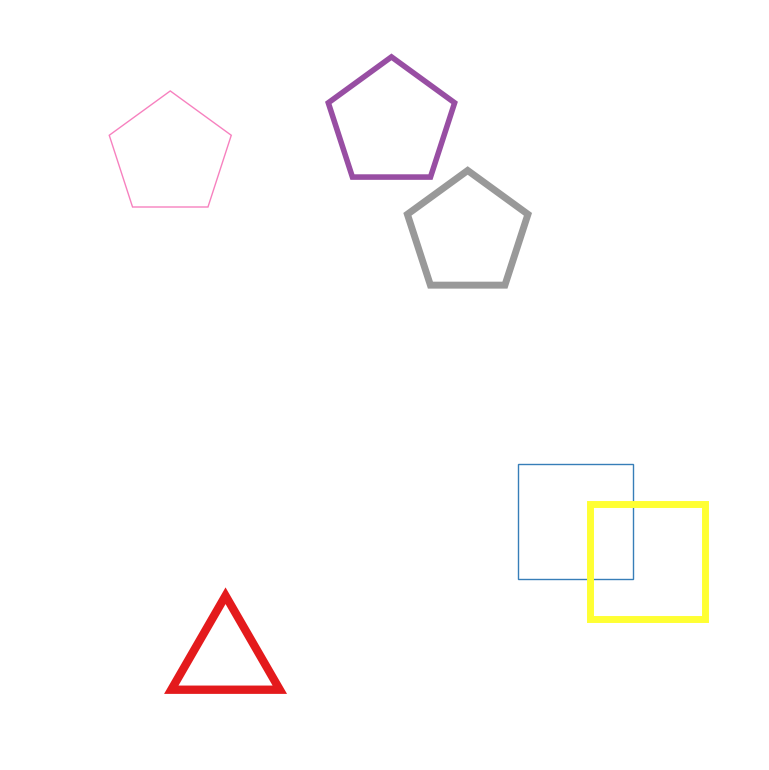[{"shape": "triangle", "thickness": 3, "radius": 0.41, "center": [0.293, 0.145]}, {"shape": "square", "thickness": 0.5, "radius": 0.37, "center": [0.747, 0.322]}, {"shape": "pentagon", "thickness": 2, "radius": 0.43, "center": [0.508, 0.84]}, {"shape": "square", "thickness": 2.5, "radius": 0.37, "center": [0.84, 0.271]}, {"shape": "pentagon", "thickness": 0.5, "radius": 0.42, "center": [0.221, 0.799]}, {"shape": "pentagon", "thickness": 2.5, "radius": 0.41, "center": [0.607, 0.696]}]